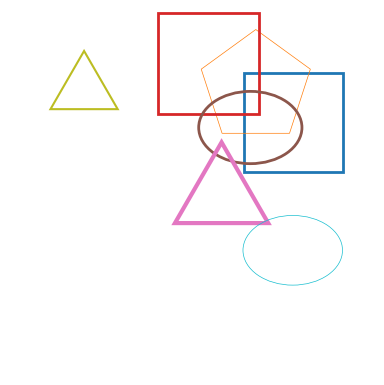[{"shape": "square", "thickness": 2, "radius": 0.64, "center": [0.762, 0.682]}, {"shape": "pentagon", "thickness": 0.5, "radius": 0.74, "center": [0.664, 0.774]}, {"shape": "square", "thickness": 2, "radius": 0.65, "center": [0.541, 0.834]}, {"shape": "oval", "thickness": 2, "radius": 0.67, "center": [0.65, 0.669]}, {"shape": "triangle", "thickness": 3, "radius": 0.7, "center": [0.576, 0.49]}, {"shape": "triangle", "thickness": 1.5, "radius": 0.5, "center": [0.218, 0.767]}, {"shape": "oval", "thickness": 0.5, "radius": 0.65, "center": [0.76, 0.35]}]